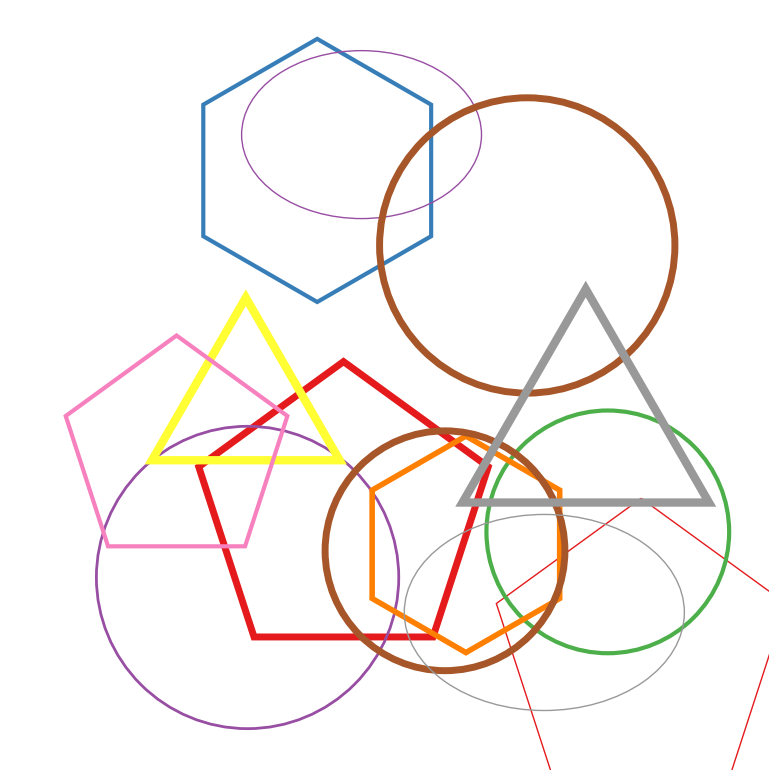[{"shape": "pentagon", "thickness": 0.5, "radius": 0.99, "center": [0.833, 0.155]}, {"shape": "pentagon", "thickness": 2.5, "radius": 0.99, "center": [0.446, 0.333]}, {"shape": "hexagon", "thickness": 1.5, "radius": 0.85, "center": [0.412, 0.779]}, {"shape": "circle", "thickness": 1.5, "radius": 0.79, "center": [0.789, 0.309]}, {"shape": "oval", "thickness": 0.5, "radius": 0.78, "center": [0.47, 0.825]}, {"shape": "circle", "thickness": 1, "radius": 0.98, "center": [0.322, 0.25]}, {"shape": "hexagon", "thickness": 2, "radius": 0.7, "center": [0.605, 0.293]}, {"shape": "triangle", "thickness": 3, "radius": 0.7, "center": [0.319, 0.473]}, {"shape": "circle", "thickness": 2.5, "radius": 0.78, "center": [0.578, 0.285]}, {"shape": "circle", "thickness": 2.5, "radius": 0.96, "center": [0.685, 0.681]}, {"shape": "pentagon", "thickness": 1.5, "radius": 0.76, "center": [0.229, 0.413]}, {"shape": "triangle", "thickness": 3, "radius": 0.92, "center": [0.761, 0.44]}, {"shape": "oval", "thickness": 0.5, "radius": 0.91, "center": [0.707, 0.205]}]